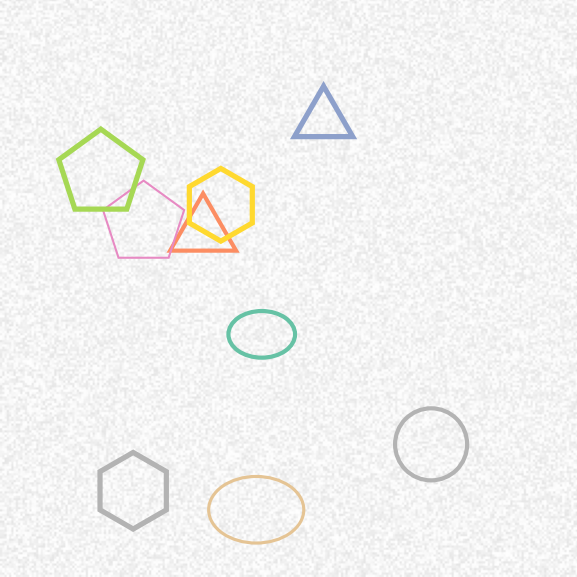[{"shape": "oval", "thickness": 2, "radius": 0.29, "center": [0.453, 0.42]}, {"shape": "triangle", "thickness": 2, "radius": 0.33, "center": [0.352, 0.598]}, {"shape": "triangle", "thickness": 2.5, "radius": 0.29, "center": [0.56, 0.792]}, {"shape": "pentagon", "thickness": 1, "radius": 0.37, "center": [0.249, 0.613]}, {"shape": "pentagon", "thickness": 2.5, "radius": 0.38, "center": [0.175, 0.699]}, {"shape": "hexagon", "thickness": 2.5, "radius": 0.31, "center": [0.382, 0.645]}, {"shape": "oval", "thickness": 1.5, "radius": 0.41, "center": [0.444, 0.116]}, {"shape": "hexagon", "thickness": 2.5, "radius": 0.33, "center": [0.231, 0.149]}, {"shape": "circle", "thickness": 2, "radius": 0.31, "center": [0.747, 0.23]}]